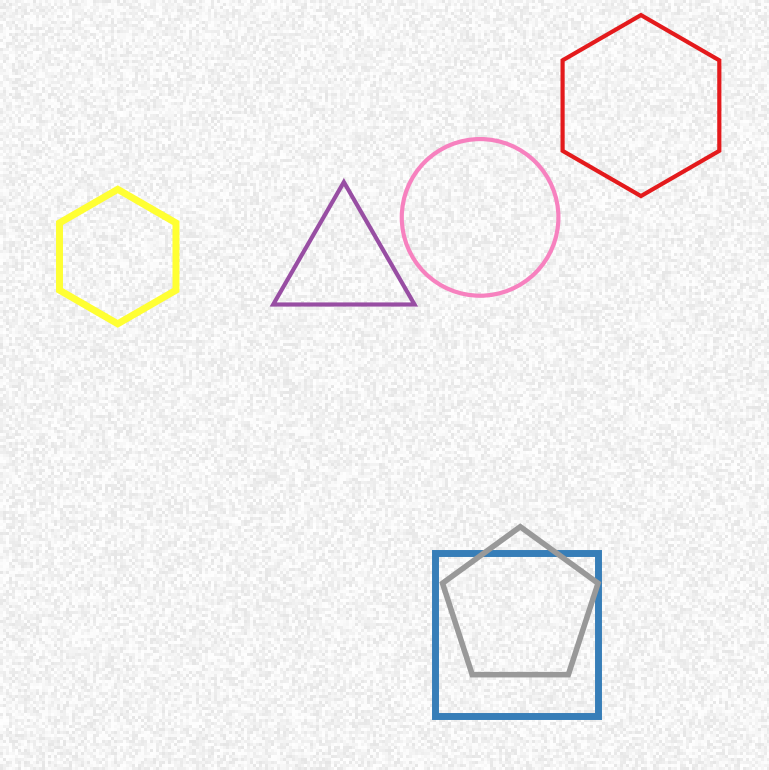[{"shape": "hexagon", "thickness": 1.5, "radius": 0.59, "center": [0.832, 0.863]}, {"shape": "square", "thickness": 2.5, "radius": 0.53, "center": [0.671, 0.176]}, {"shape": "triangle", "thickness": 1.5, "radius": 0.53, "center": [0.447, 0.658]}, {"shape": "hexagon", "thickness": 2.5, "radius": 0.44, "center": [0.153, 0.667]}, {"shape": "circle", "thickness": 1.5, "radius": 0.51, "center": [0.623, 0.718]}, {"shape": "pentagon", "thickness": 2, "radius": 0.53, "center": [0.676, 0.21]}]